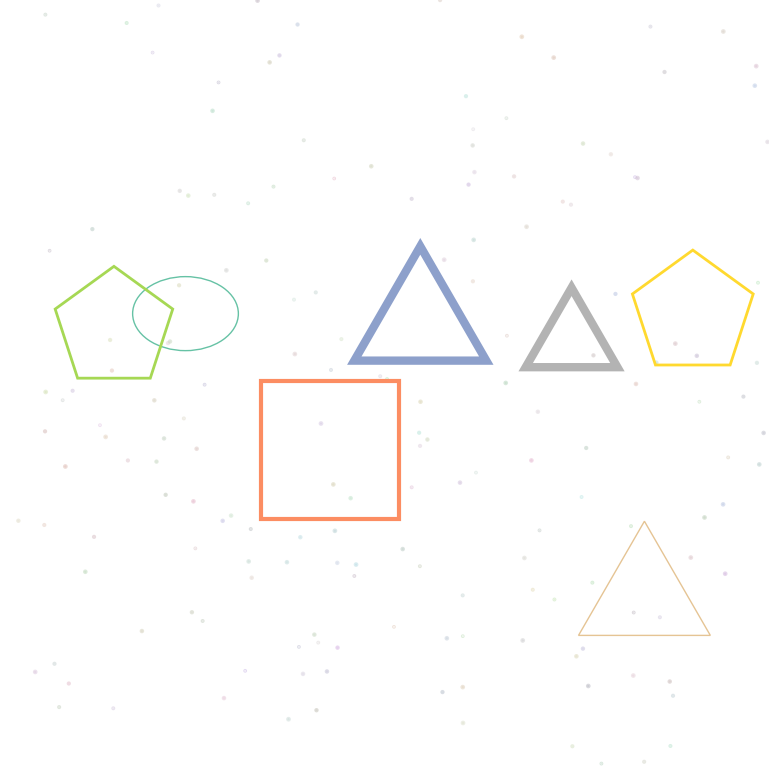[{"shape": "oval", "thickness": 0.5, "radius": 0.34, "center": [0.241, 0.593]}, {"shape": "square", "thickness": 1.5, "radius": 0.45, "center": [0.429, 0.416]}, {"shape": "triangle", "thickness": 3, "radius": 0.49, "center": [0.546, 0.581]}, {"shape": "pentagon", "thickness": 1, "radius": 0.4, "center": [0.148, 0.574]}, {"shape": "pentagon", "thickness": 1, "radius": 0.41, "center": [0.9, 0.593]}, {"shape": "triangle", "thickness": 0.5, "radius": 0.49, "center": [0.837, 0.224]}, {"shape": "triangle", "thickness": 3, "radius": 0.34, "center": [0.742, 0.558]}]